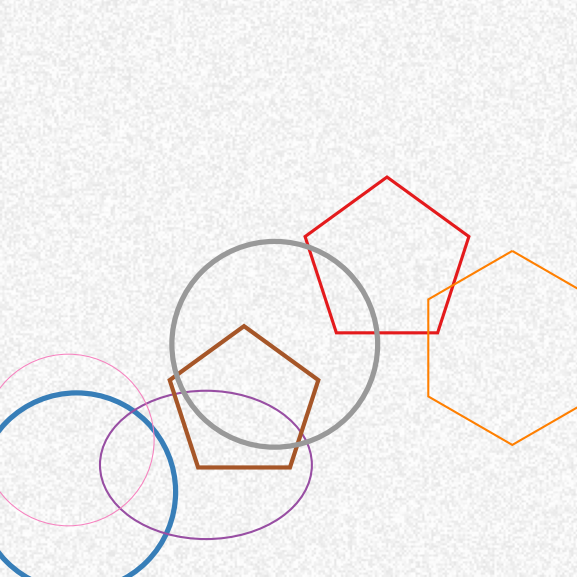[{"shape": "pentagon", "thickness": 1.5, "radius": 0.75, "center": [0.67, 0.543]}, {"shape": "circle", "thickness": 2.5, "radius": 0.86, "center": [0.133, 0.147]}, {"shape": "oval", "thickness": 1, "radius": 0.92, "center": [0.357, 0.194]}, {"shape": "hexagon", "thickness": 1, "radius": 0.84, "center": [0.887, 0.397]}, {"shape": "pentagon", "thickness": 2, "radius": 0.68, "center": [0.423, 0.299]}, {"shape": "circle", "thickness": 0.5, "radius": 0.74, "center": [0.118, 0.237]}, {"shape": "circle", "thickness": 2.5, "radius": 0.89, "center": [0.476, 0.403]}]